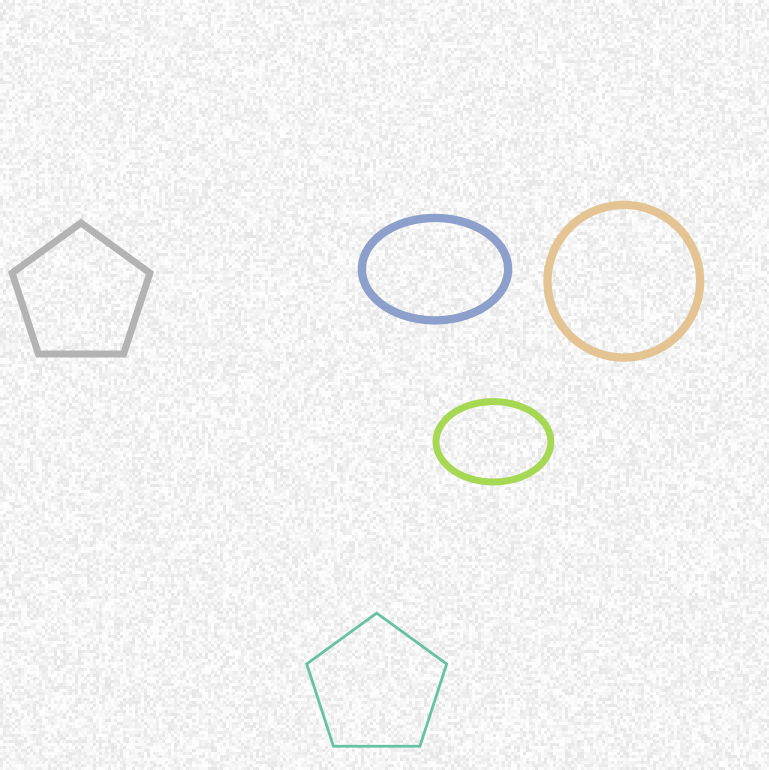[{"shape": "pentagon", "thickness": 1, "radius": 0.48, "center": [0.489, 0.108]}, {"shape": "oval", "thickness": 3, "radius": 0.47, "center": [0.565, 0.65]}, {"shape": "oval", "thickness": 2.5, "radius": 0.37, "center": [0.641, 0.426]}, {"shape": "circle", "thickness": 3, "radius": 0.5, "center": [0.81, 0.635]}, {"shape": "pentagon", "thickness": 2.5, "radius": 0.47, "center": [0.105, 0.616]}]